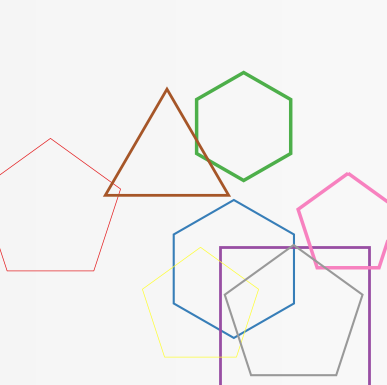[{"shape": "pentagon", "thickness": 0.5, "radius": 0.95, "center": [0.13, 0.45]}, {"shape": "hexagon", "thickness": 1.5, "radius": 0.9, "center": [0.603, 0.301]}, {"shape": "hexagon", "thickness": 2.5, "radius": 0.7, "center": [0.629, 0.671]}, {"shape": "square", "thickness": 2, "radius": 0.96, "center": [0.759, 0.166]}, {"shape": "pentagon", "thickness": 0.5, "radius": 0.79, "center": [0.517, 0.2]}, {"shape": "triangle", "thickness": 2, "radius": 0.92, "center": [0.431, 0.585]}, {"shape": "pentagon", "thickness": 2.5, "radius": 0.68, "center": [0.898, 0.414]}, {"shape": "pentagon", "thickness": 1.5, "radius": 0.93, "center": [0.758, 0.177]}]